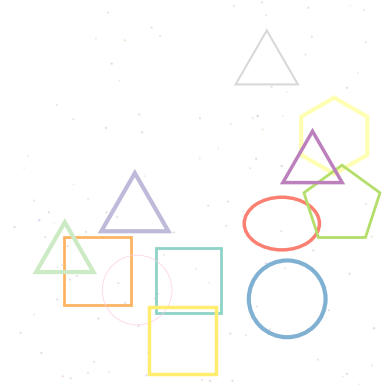[{"shape": "square", "thickness": 2, "radius": 0.42, "center": [0.489, 0.271]}, {"shape": "hexagon", "thickness": 3, "radius": 0.5, "center": [0.868, 0.647]}, {"shape": "triangle", "thickness": 3, "radius": 0.5, "center": [0.35, 0.45]}, {"shape": "oval", "thickness": 2.5, "radius": 0.49, "center": [0.732, 0.419]}, {"shape": "circle", "thickness": 3, "radius": 0.5, "center": [0.746, 0.224]}, {"shape": "square", "thickness": 2, "radius": 0.44, "center": [0.254, 0.296]}, {"shape": "pentagon", "thickness": 2, "radius": 0.52, "center": [0.888, 0.467]}, {"shape": "circle", "thickness": 0.5, "radius": 0.45, "center": [0.356, 0.247]}, {"shape": "triangle", "thickness": 1.5, "radius": 0.47, "center": [0.693, 0.827]}, {"shape": "triangle", "thickness": 2.5, "radius": 0.44, "center": [0.812, 0.57]}, {"shape": "triangle", "thickness": 3, "radius": 0.43, "center": [0.168, 0.336]}, {"shape": "square", "thickness": 2.5, "radius": 0.44, "center": [0.474, 0.116]}]